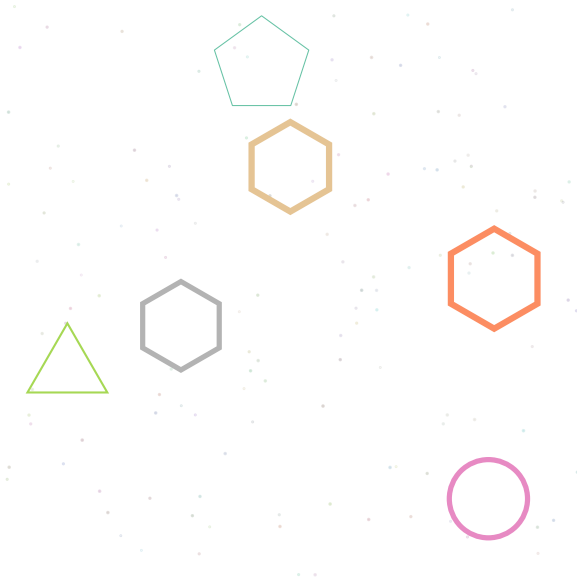[{"shape": "pentagon", "thickness": 0.5, "radius": 0.43, "center": [0.453, 0.886]}, {"shape": "hexagon", "thickness": 3, "radius": 0.43, "center": [0.856, 0.517]}, {"shape": "circle", "thickness": 2.5, "radius": 0.34, "center": [0.846, 0.136]}, {"shape": "triangle", "thickness": 1, "radius": 0.4, "center": [0.117, 0.359]}, {"shape": "hexagon", "thickness": 3, "radius": 0.39, "center": [0.503, 0.71]}, {"shape": "hexagon", "thickness": 2.5, "radius": 0.38, "center": [0.313, 0.435]}]